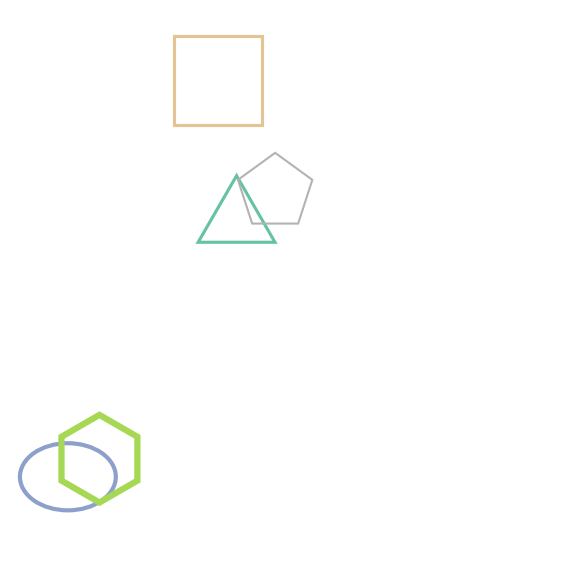[{"shape": "triangle", "thickness": 1.5, "radius": 0.38, "center": [0.41, 0.618]}, {"shape": "oval", "thickness": 2, "radius": 0.42, "center": [0.118, 0.174]}, {"shape": "hexagon", "thickness": 3, "radius": 0.38, "center": [0.172, 0.205]}, {"shape": "square", "thickness": 1.5, "radius": 0.38, "center": [0.377, 0.86]}, {"shape": "pentagon", "thickness": 1, "radius": 0.34, "center": [0.476, 0.667]}]